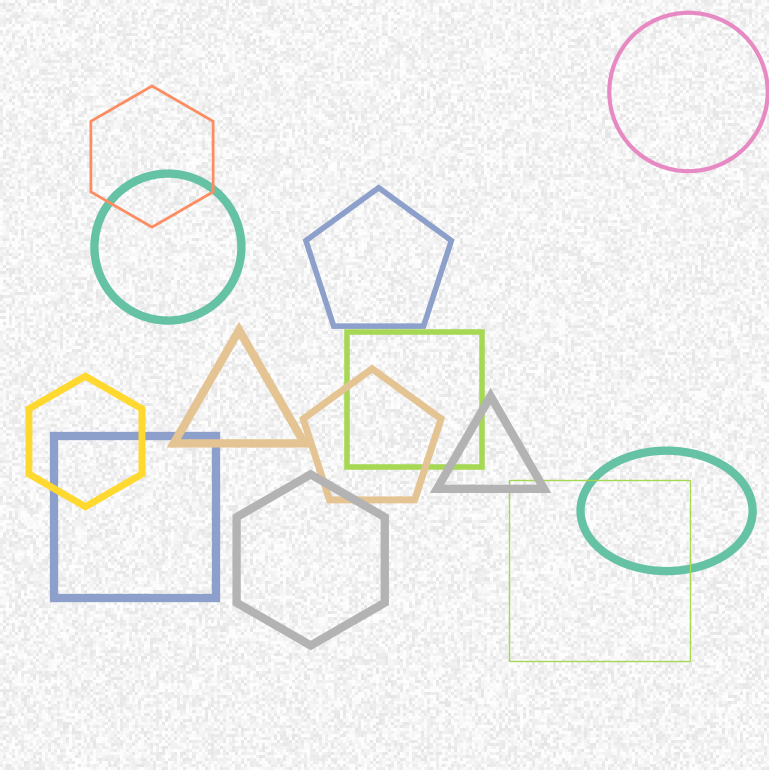[{"shape": "circle", "thickness": 3, "radius": 0.48, "center": [0.218, 0.679]}, {"shape": "oval", "thickness": 3, "radius": 0.56, "center": [0.866, 0.337]}, {"shape": "hexagon", "thickness": 1, "radius": 0.46, "center": [0.197, 0.797]}, {"shape": "square", "thickness": 3, "radius": 0.53, "center": [0.176, 0.328]}, {"shape": "pentagon", "thickness": 2, "radius": 0.5, "center": [0.492, 0.657]}, {"shape": "circle", "thickness": 1.5, "radius": 0.51, "center": [0.894, 0.881]}, {"shape": "square", "thickness": 0.5, "radius": 0.59, "center": [0.779, 0.259]}, {"shape": "square", "thickness": 2, "radius": 0.44, "center": [0.539, 0.481]}, {"shape": "hexagon", "thickness": 2.5, "radius": 0.42, "center": [0.111, 0.427]}, {"shape": "triangle", "thickness": 3, "radius": 0.49, "center": [0.31, 0.473]}, {"shape": "pentagon", "thickness": 2.5, "radius": 0.47, "center": [0.483, 0.427]}, {"shape": "hexagon", "thickness": 3, "radius": 0.56, "center": [0.403, 0.273]}, {"shape": "triangle", "thickness": 3, "radius": 0.4, "center": [0.637, 0.405]}]